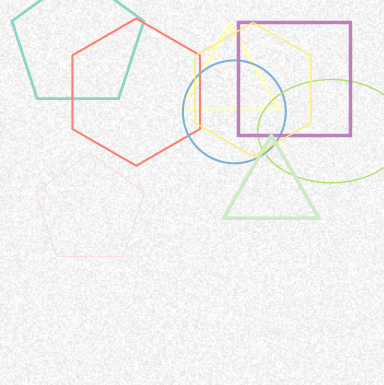[{"shape": "pentagon", "thickness": 2, "radius": 0.9, "center": [0.202, 0.889]}, {"shape": "triangle", "thickness": 2, "radius": 0.73, "center": [0.597, 0.792]}, {"shape": "hexagon", "thickness": 1.5, "radius": 0.96, "center": [0.354, 0.761]}, {"shape": "circle", "thickness": 1.5, "radius": 0.67, "center": [0.609, 0.709]}, {"shape": "oval", "thickness": 1, "radius": 0.96, "center": [0.861, 0.659]}, {"shape": "pentagon", "thickness": 0.5, "radius": 0.74, "center": [0.234, 0.454]}, {"shape": "square", "thickness": 2.5, "radius": 0.73, "center": [0.763, 0.796]}, {"shape": "triangle", "thickness": 2.5, "radius": 0.72, "center": [0.705, 0.505]}, {"shape": "hexagon", "thickness": 1, "radius": 0.87, "center": [0.657, 0.768]}]